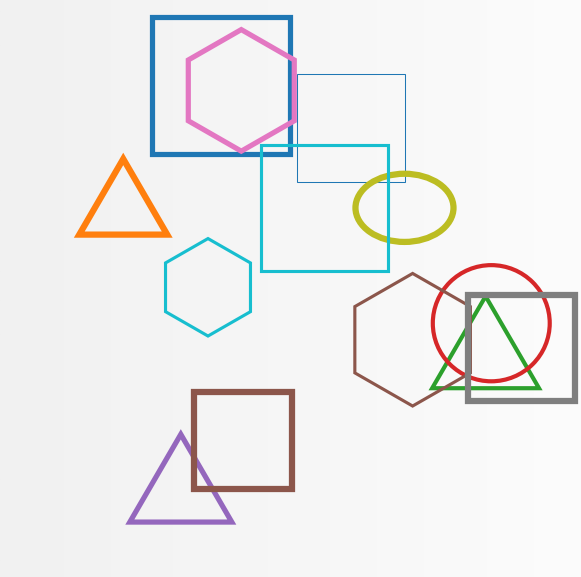[{"shape": "square", "thickness": 0.5, "radius": 0.47, "center": [0.603, 0.777]}, {"shape": "square", "thickness": 2.5, "radius": 0.59, "center": [0.381, 0.851]}, {"shape": "triangle", "thickness": 3, "radius": 0.44, "center": [0.212, 0.637]}, {"shape": "triangle", "thickness": 2, "radius": 0.53, "center": [0.835, 0.38]}, {"shape": "circle", "thickness": 2, "radius": 0.5, "center": [0.845, 0.439]}, {"shape": "triangle", "thickness": 2.5, "radius": 0.51, "center": [0.311, 0.146]}, {"shape": "square", "thickness": 3, "radius": 0.42, "center": [0.418, 0.236]}, {"shape": "hexagon", "thickness": 1.5, "radius": 0.57, "center": [0.71, 0.411]}, {"shape": "hexagon", "thickness": 2.5, "radius": 0.53, "center": [0.415, 0.843]}, {"shape": "square", "thickness": 3, "radius": 0.46, "center": [0.897, 0.397]}, {"shape": "oval", "thickness": 3, "radius": 0.42, "center": [0.696, 0.639]}, {"shape": "square", "thickness": 1.5, "radius": 0.55, "center": [0.558, 0.638]}, {"shape": "hexagon", "thickness": 1.5, "radius": 0.42, "center": [0.358, 0.502]}]